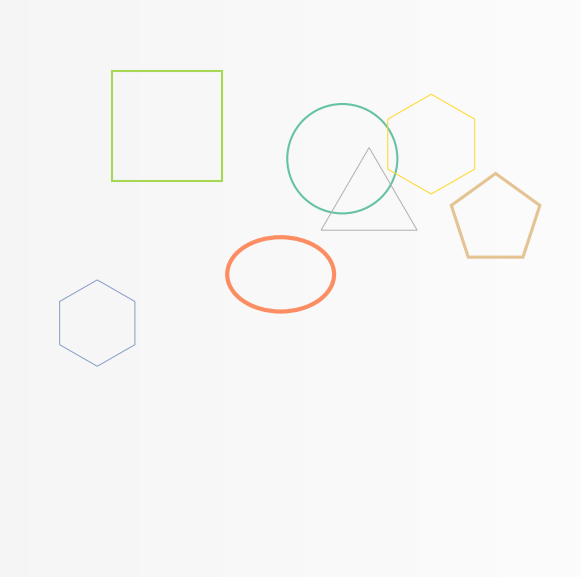[{"shape": "circle", "thickness": 1, "radius": 0.47, "center": [0.589, 0.724]}, {"shape": "oval", "thickness": 2, "radius": 0.46, "center": [0.483, 0.524]}, {"shape": "hexagon", "thickness": 0.5, "radius": 0.37, "center": [0.167, 0.44]}, {"shape": "square", "thickness": 1, "radius": 0.48, "center": [0.288, 0.781]}, {"shape": "hexagon", "thickness": 0.5, "radius": 0.43, "center": [0.742, 0.75]}, {"shape": "pentagon", "thickness": 1.5, "radius": 0.4, "center": [0.853, 0.619]}, {"shape": "triangle", "thickness": 0.5, "radius": 0.48, "center": [0.635, 0.648]}]